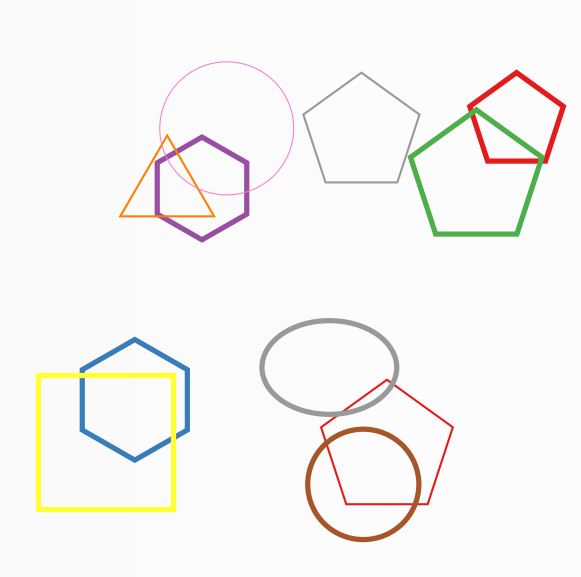[{"shape": "pentagon", "thickness": 2.5, "radius": 0.42, "center": [0.889, 0.789]}, {"shape": "pentagon", "thickness": 1, "radius": 0.6, "center": [0.666, 0.222]}, {"shape": "hexagon", "thickness": 2.5, "radius": 0.52, "center": [0.232, 0.307]}, {"shape": "pentagon", "thickness": 2.5, "radius": 0.59, "center": [0.819, 0.69]}, {"shape": "hexagon", "thickness": 2.5, "radius": 0.44, "center": [0.348, 0.673]}, {"shape": "triangle", "thickness": 1, "radius": 0.47, "center": [0.288, 0.671]}, {"shape": "square", "thickness": 2.5, "radius": 0.58, "center": [0.182, 0.233]}, {"shape": "circle", "thickness": 2.5, "radius": 0.48, "center": [0.625, 0.16]}, {"shape": "circle", "thickness": 0.5, "radius": 0.58, "center": [0.39, 0.777]}, {"shape": "pentagon", "thickness": 1, "radius": 0.53, "center": [0.622, 0.768]}, {"shape": "oval", "thickness": 2.5, "radius": 0.58, "center": [0.567, 0.363]}]